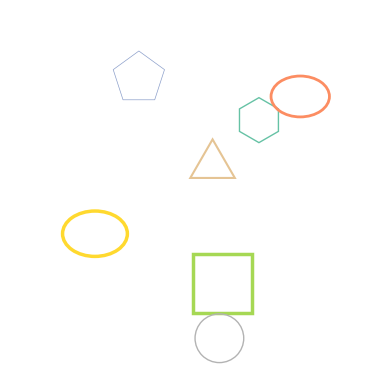[{"shape": "hexagon", "thickness": 1, "radius": 0.29, "center": [0.673, 0.688]}, {"shape": "oval", "thickness": 2, "radius": 0.38, "center": [0.78, 0.749]}, {"shape": "pentagon", "thickness": 0.5, "radius": 0.35, "center": [0.361, 0.797]}, {"shape": "square", "thickness": 2.5, "radius": 0.38, "center": [0.579, 0.263]}, {"shape": "oval", "thickness": 2.5, "radius": 0.42, "center": [0.247, 0.393]}, {"shape": "triangle", "thickness": 1.5, "radius": 0.33, "center": [0.552, 0.571]}, {"shape": "circle", "thickness": 1, "radius": 0.32, "center": [0.57, 0.121]}]